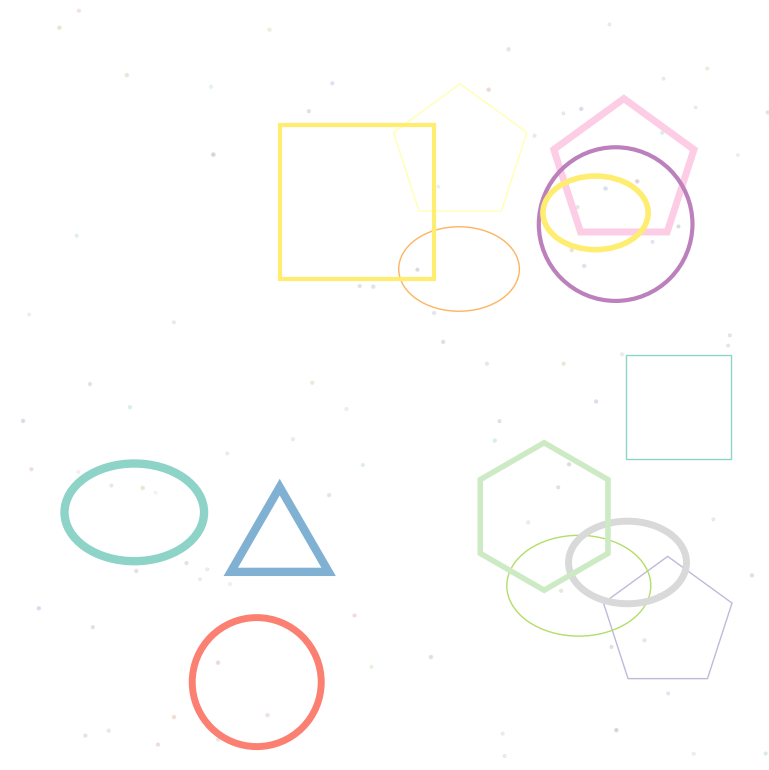[{"shape": "square", "thickness": 0.5, "radius": 0.34, "center": [0.881, 0.471]}, {"shape": "oval", "thickness": 3, "radius": 0.45, "center": [0.174, 0.335]}, {"shape": "pentagon", "thickness": 0.5, "radius": 0.46, "center": [0.598, 0.8]}, {"shape": "pentagon", "thickness": 0.5, "radius": 0.44, "center": [0.867, 0.19]}, {"shape": "circle", "thickness": 2.5, "radius": 0.42, "center": [0.333, 0.114]}, {"shape": "triangle", "thickness": 3, "radius": 0.37, "center": [0.363, 0.294]}, {"shape": "oval", "thickness": 0.5, "radius": 0.39, "center": [0.596, 0.651]}, {"shape": "oval", "thickness": 0.5, "radius": 0.47, "center": [0.752, 0.239]}, {"shape": "pentagon", "thickness": 2.5, "radius": 0.48, "center": [0.81, 0.776]}, {"shape": "oval", "thickness": 2.5, "radius": 0.38, "center": [0.815, 0.27]}, {"shape": "circle", "thickness": 1.5, "radius": 0.5, "center": [0.8, 0.709]}, {"shape": "hexagon", "thickness": 2, "radius": 0.48, "center": [0.707, 0.329]}, {"shape": "square", "thickness": 1.5, "radius": 0.5, "center": [0.464, 0.738]}, {"shape": "oval", "thickness": 2, "radius": 0.34, "center": [0.773, 0.724]}]